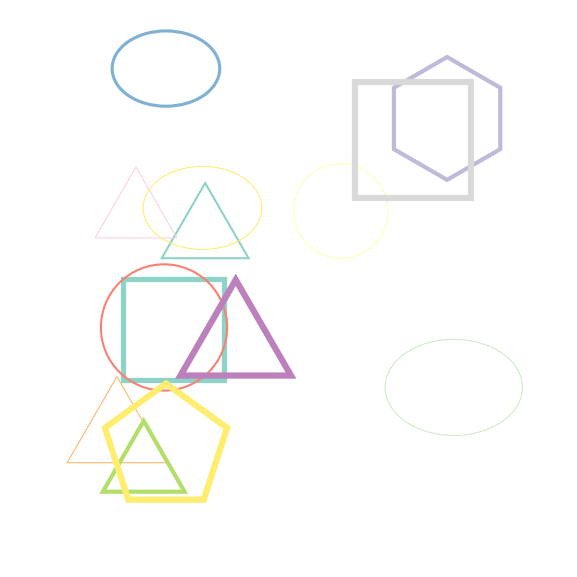[{"shape": "square", "thickness": 2.5, "radius": 0.44, "center": [0.3, 0.429]}, {"shape": "triangle", "thickness": 1, "radius": 0.43, "center": [0.355, 0.595]}, {"shape": "circle", "thickness": 0.5, "radius": 0.41, "center": [0.59, 0.634]}, {"shape": "hexagon", "thickness": 2, "radius": 0.53, "center": [0.774, 0.794]}, {"shape": "circle", "thickness": 1, "radius": 0.55, "center": [0.284, 0.432]}, {"shape": "oval", "thickness": 1.5, "radius": 0.47, "center": [0.287, 0.88]}, {"shape": "triangle", "thickness": 0.5, "radius": 0.5, "center": [0.202, 0.248]}, {"shape": "triangle", "thickness": 2, "radius": 0.41, "center": [0.249, 0.189]}, {"shape": "triangle", "thickness": 0.5, "radius": 0.41, "center": [0.235, 0.628]}, {"shape": "square", "thickness": 3, "radius": 0.5, "center": [0.716, 0.757]}, {"shape": "triangle", "thickness": 3, "radius": 0.55, "center": [0.408, 0.404]}, {"shape": "oval", "thickness": 0.5, "radius": 0.59, "center": [0.786, 0.328]}, {"shape": "oval", "thickness": 0.5, "radius": 0.51, "center": [0.351, 0.639]}, {"shape": "pentagon", "thickness": 3, "radius": 0.56, "center": [0.287, 0.224]}]